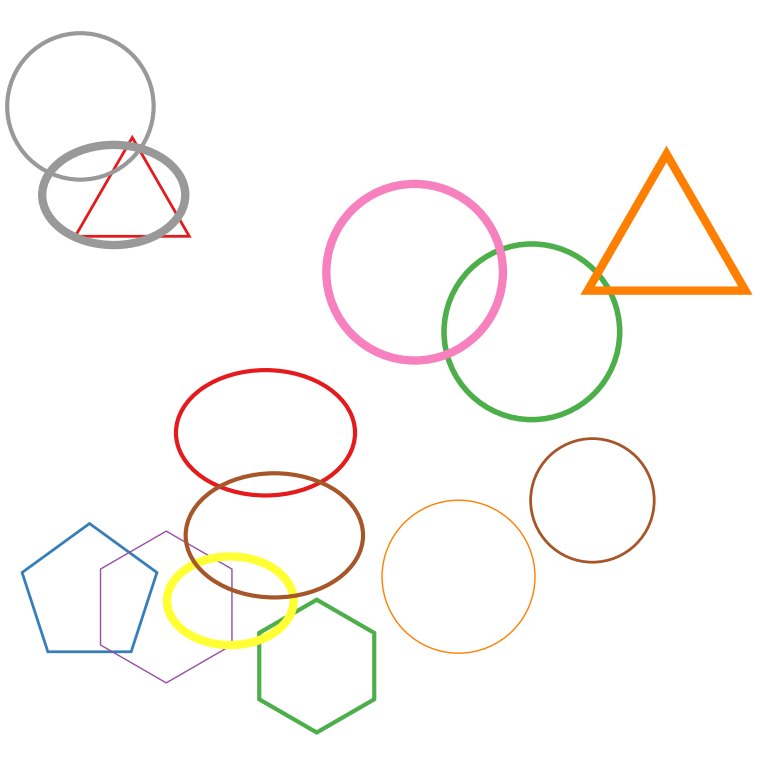[{"shape": "oval", "thickness": 1.5, "radius": 0.58, "center": [0.345, 0.438]}, {"shape": "triangle", "thickness": 1, "radius": 0.43, "center": [0.172, 0.736]}, {"shape": "pentagon", "thickness": 1, "radius": 0.46, "center": [0.116, 0.228]}, {"shape": "hexagon", "thickness": 1.5, "radius": 0.43, "center": [0.411, 0.135]}, {"shape": "circle", "thickness": 2, "radius": 0.57, "center": [0.691, 0.569]}, {"shape": "hexagon", "thickness": 0.5, "radius": 0.49, "center": [0.216, 0.212]}, {"shape": "triangle", "thickness": 3, "radius": 0.59, "center": [0.866, 0.682]}, {"shape": "circle", "thickness": 0.5, "radius": 0.5, "center": [0.596, 0.251]}, {"shape": "oval", "thickness": 3, "radius": 0.41, "center": [0.299, 0.22]}, {"shape": "oval", "thickness": 1.5, "radius": 0.58, "center": [0.356, 0.305]}, {"shape": "circle", "thickness": 1, "radius": 0.4, "center": [0.769, 0.35]}, {"shape": "circle", "thickness": 3, "radius": 0.57, "center": [0.538, 0.646]}, {"shape": "oval", "thickness": 3, "radius": 0.46, "center": [0.148, 0.747]}, {"shape": "circle", "thickness": 1.5, "radius": 0.48, "center": [0.104, 0.862]}]